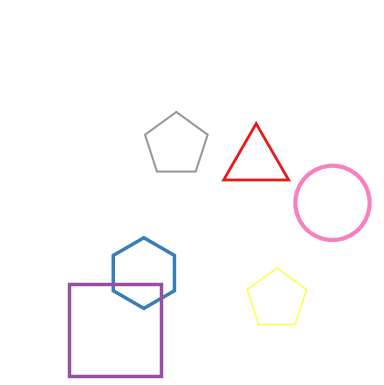[{"shape": "triangle", "thickness": 2, "radius": 0.49, "center": [0.665, 0.581]}, {"shape": "hexagon", "thickness": 2.5, "radius": 0.46, "center": [0.374, 0.291]}, {"shape": "square", "thickness": 2.5, "radius": 0.6, "center": [0.299, 0.142]}, {"shape": "pentagon", "thickness": 1, "radius": 0.41, "center": [0.719, 0.223]}, {"shape": "circle", "thickness": 3, "radius": 0.48, "center": [0.864, 0.473]}, {"shape": "pentagon", "thickness": 1.5, "radius": 0.43, "center": [0.458, 0.624]}]